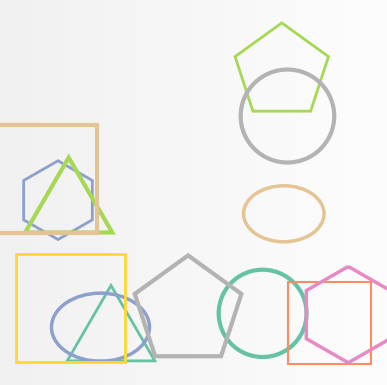[{"shape": "circle", "thickness": 3, "radius": 0.57, "center": [0.678, 0.186]}, {"shape": "triangle", "thickness": 2, "radius": 0.65, "center": [0.287, 0.128]}, {"shape": "square", "thickness": 1.5, "radius": 0.53, "center": [0.85, 0.162]}, {"shape": "oval", "thickness": 2.5, "radius": 0.63, "center": [0.259, 0.15]}, {"shape": "hexagon", "thickness": 2, "radius": 0.51, "center": [0.15, 0.48]}, {"shape": "hexagon", "thickness": 2.5, "radius": 0.63, "center": [0.899, 0.183]}, {"shape": "pentagon", "thickness": 2, "radius": 0.63, "center": [0.727, 0.814]}, {"shape": "triangle", "thickness": 3, "radius": 0.65, "center": [0.177, 0.461]}, {"shape": "square", "thickness": 2, "radius": 0.7, "center": [0.181, 0.201]}, {"shape": "square", "thickness": 3, "radius": 0.71, "center": [0.109, 0.535]}, {"shape": "oval", "thickness": 2.5, "radius": 0.52, "center": [0.732, 0.445]}, {"shape": "pentagon", "thickness": 3, "radius": 0.72, "center": [0.485, 0.192]}, {"shape": "circle", "thickness": 3, "radius": 0.6, "center": [0.742, 0.699]}]